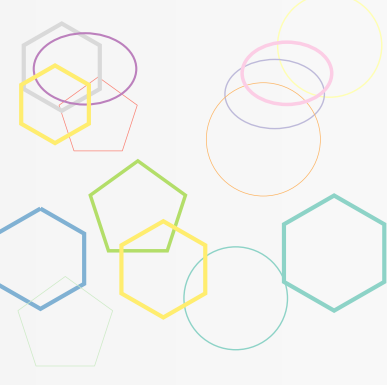[{"shape": "circle", "thickness": 1, "radius": 0.67, "center": [0.608, 0.225]}, {"shape": "hexagon", "thickness": 3, "radius": 0.75, "center": [0.862, 0.343]}, {"shape": "circle", "thickness": 1, "radius": 0.67, "center": [0.851, 0.882]}, {"shape": "oval", "thickness": 1, "radius": 0.64, "center": [0.709, 0.756]}, {"shape": "pentagon", "thickness": 0.5, "radius": 0.53, "center": [0.253, 0.694]}, {"shape": "hexagon", "thickness": 3, "radius": 0.65, "center": [0.104, 0.328]}, {"shape": "circle", "thickness": 0.5, "radius": 0.74, "center": [0.68, 0.638]}, {"shape": "pentagon", "thickness": 2.5, "radius": 0.65, "center": [0.356, 0.453]}, {"shape": "oval", "thickness": 2.5, "radius": 0.58, "center": [0.74, 0.81]}, {"shape": "hexagon", "thickness": 3, "radius": 0.57, "center": [0.159, 0.826]}, {"shape": "oval", "thickness": 1.5, "radius": 0.66, "center": [0.219, 0.821]}, {"shape": "pentagon", "thickness": 0.5, "radius": 0.64, "center": [0.168, 0.153]}, {"shape": "hexagon", "thickness": 3, "radius": 0.62, "center": [0.422, 0.3]}, {"shape": "hexagon", "thickness": 3, "radius": 0.5, "center": [0.142, 0.729]}]